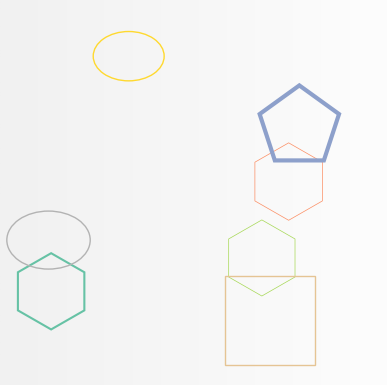[{"shape": "hexagon", "thickness": 1.5, "radius": 0.5, "center": [0.132, 0.243]}, {"shape": "hexagon", "thickness": 0.5, "radius": 0.5, "center": [0.745, 0.528]}, {"shape": "pentagon", "thickness": 3, "radius": 0.54, "center": [0.772, 0.67]}, {"shape": "hexagon", "thickness": 0.5, "radius": 0.49, "center": [0.676, 0.33]}, {"shape": "oval", "thickness": 1, "radius": 0.46, "center": [0.332, 0.854]}, {"shape": "square", "thickness": 1, "radius": 0.58, "center": [0.696, 0.167]}, {"shape": "oval", "thickness": 1, "radius": 0.54, "center": [0.125, 0.376]}]